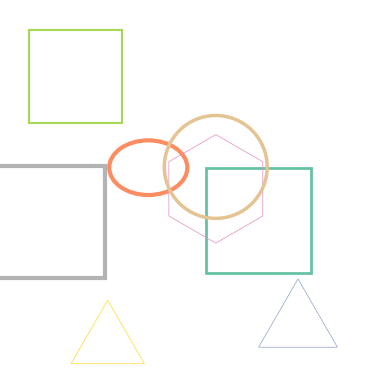[{"shape": "square", "thickness": 2, "radius": 0.69, "center": [0.672, 0.427]}, {"shape": "oval", "thickness": 3, "radius": 0.51, "center": [0.385, 0.564]}, {"shape": "triangle", "thickness": 0.5, "radius": 0.59, "center": [0.774, 0.157]}, {"shape": "hexagon", "thickness": 0.5, "radius": 0.7, "center": [0.561, 0.509]}, {"shape": "square", "thickness": 1.5, "radius": 0.6, "center": [0.197, 0.802]}, {"shape": "triangle", "thickness": 0.5, "radius": 0.55, "center": [0.28, 0.11]}, {"shape": "circle", "thickness": 2.5, "radius": 0.67, "center": [0.56, 0.566]}, {"shape": "square", "thickness": 3, "radius": 0.73, "center": [0.127, 0.422]}]